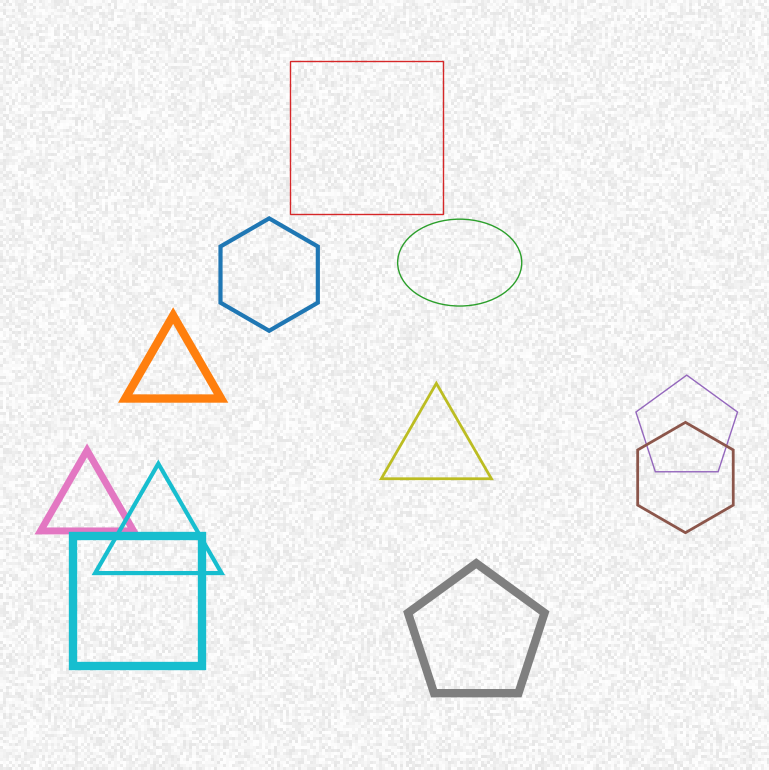[{"shape": "hexagon", "thickness": 1.5, "radius": 0.36, "center": [0.35, 0.643]}, {"shape": "triangle", "thickness": 3, "radius": 0.36, "center": [0.225, 0.518]}, {"shape": "oval", "thickness": 0.5, "radius": 0.4, "center": [0.597, 0.659]}, {"shape": "square", "thickness": 0.5, "radius": 0.5, "center": [0.476, 0.821]}, {"shape": "pentagon", "thickness": 0.5, "radius": 0.35, "center": [0.892, 0.443]}, {"shape": "hexagon", "thickness": 1, "radius": 0.36, "center": [0.89, 0.38]}, {"shape": "triangle", "thickness": 2.5, "radius": 0.35, "center": [0.113, 0.345]}, {"shape": "pentagon", "thickness": 3, "radius": 0.47, "center": [0.619, 0.175]}, {"shape": "triangle", "thickness": 1, "radius": 0.41, "center": [0.567, 0.42]}, {"shape": "square", "thickness": 3, "radius": 0.42, "center": [0.179, 0.22]}, {"shape": "triangle", "thickness": 1.5, "radius": 0.47, "center": [0.206, 0.303]}]